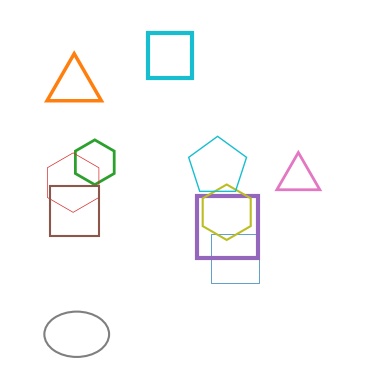[{"shape": "square", "thickness": 0.5, "radius": 0.31, "center": [0.611, 0.329]}, {"shape": "triangle", "thickness": 2.5, "radius": 0.41, "center": [0.193, 0.779]}, {"shape": "hexagon", "thickness": 2, "radius": 0.29, "center": [0.246, 0.578]}, {"shape": "hexagon", "thickness": 0.5, "radius": 0.39, "center": [0.19, 0.526]}, {"shape": "square", "thickness": 3, "radius": 0.4, "center": [0.591, 0.409]}, {"shape": "square", "thickness": 1.5, "radius": 0.32, "center": [0.194, 0.452]}, {"shape": "triangle", "thickness": 2, "radius": 0.32, "center": [0.775, 0.539]}, {"shape": "oval", "thickness": 1.5, "radius": 0.42, "center": [0.199, 0.132]}, {"shape": "hexagon", "thickness": 1.5, "radius": 0.36, "center": [0.589, 0.449]}, {"shape": "pentagon", "thickness": 1, "radius": 0.39, "center": [0.565, 0.567]}, {"shape": "square", "thickness": 3, "radius": 0.29, "center": [0.441, 0.856]}]